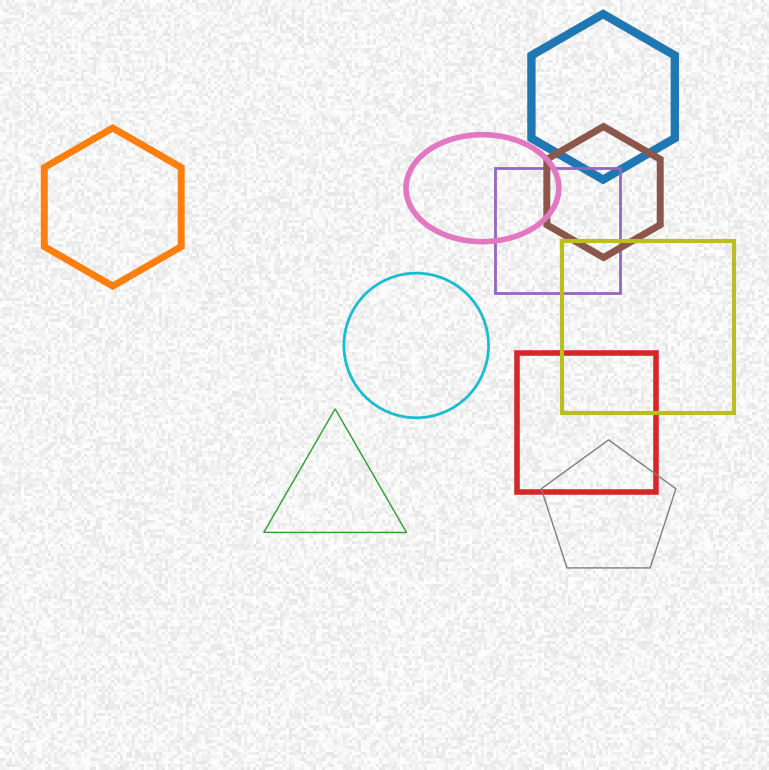[{"shape": "hexagon", "thickness": 3, "radius": 0.54, "center": [0.783, 0.874]}, {"shape": "hexagon", "thickness": 2.5, "radius": 0.51, "center": [0.146, 0.731]}, {"shape": "triangle", "thickness": 0.5, "radius": 0.53, "center": [0.435, 0.362]}, {"shape": "square", "thickness": 2, "radius": 0.45, "center": [0.762, 0.451]}, {"shape": "square", "thickness": 1, "radius": 0.4, "center": [0.724, 0.701]}, {"shape": "hexagon", "thickness": 2.5, "radius": 0.43, "center": [0.784, 0.751]}, {"shape": "oval", "thickness": 2, "radius": 0.5, "center": [0.627, 0.756]}, {"shape": "pentagon", "thickness": 0.5, "radius": 0.46, "center": [0.79, 0.337]}, {"shape": "square", "thickness": 1.5, "radius": 0.56, "center": [0.842, 0.576]}, {"shape": "circle", "thickness": 1, "radius": 0.47, "center": [0.541, 0.551]}]